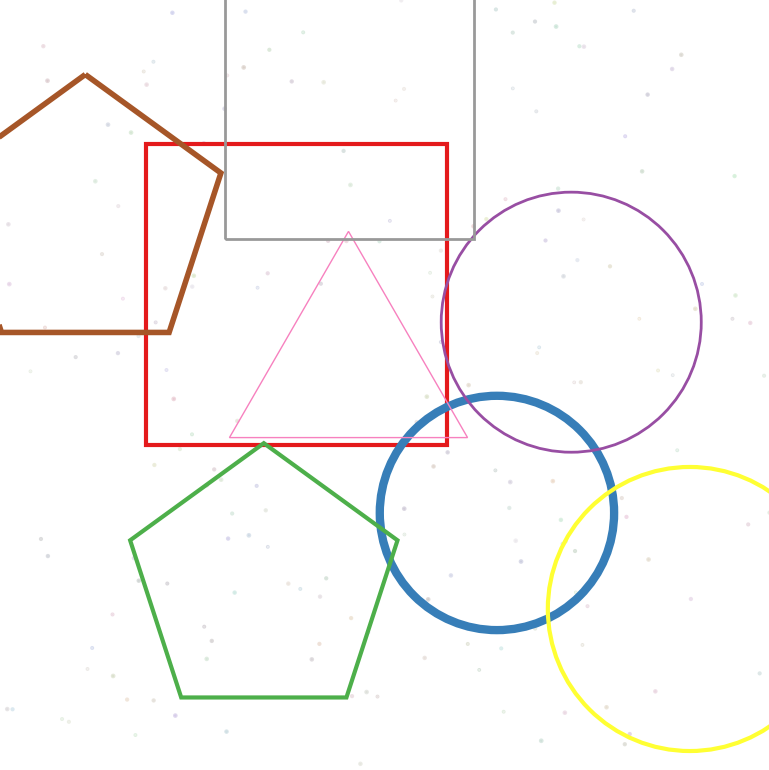[{"shape": "square", "thickness": 1.5, "radius": 0.98, "center": [0.385, 0.618]}, {"shape": "circle", "thickness": 3, "radius": 0.76, "center": [0.645, 0.334]}, {"shape": "pentagon", "thickness": 1.5, "radius": 0.91, "center": [0.343, 0.242]}, {"shape": "circle", "thickness": 1, "radius": 0.84, "center": [0.742, 0.582]}, {"shape": "circle", "thickness": 1.5, "radius": 0.92, "center": [0.896, 0.209]}, {"shape": "pentagon", "thickness": 2, "radius": 0.93, "center": [0.111, 0.718]}, {"shape": "triangle", "thickness": 0.5, "radius": 0.89, "center": [0.453, 0.521]}, {"shape": "square", "thickness": 1, "radius": 0.81, "center": [0.454, 0.852]}]